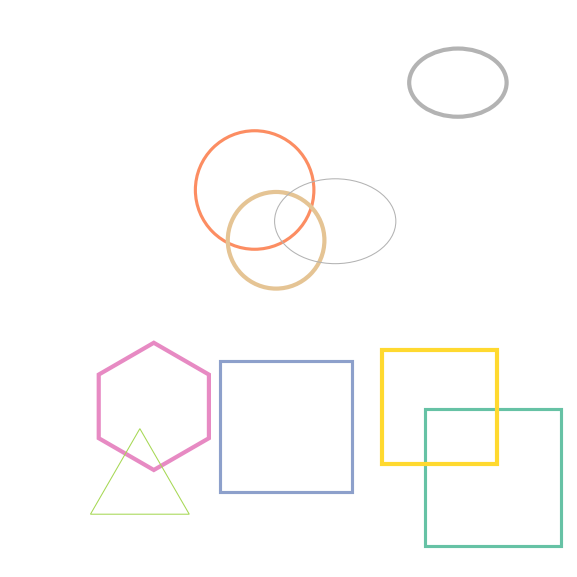[{"shape": "square", "thickness": 1.5, "radius": 0.59, "center": [0.853, 0.172]}, {"shape": "circle", "thickness": 1.5, "radius": 0.51, "center": [0.441, 0.67]}, {"shape": "square", "thickness": 1.5, "radius": 0.57, "center": [0.495, 0.261]}, {"shape": "hexagon", "thickness": 2, "radius": 0.55, "center": [0.266, 0.295]}, {"shape": "triangle", "thickness": 0.5, "radius": 0.49, "center": [0.242, 0.158]}, {"shape": "square", "thickness": 2, "radius": 0.5, "center": [0.761, 0.294]}, {"shape": "circle", "thickness": 2, "radius": 0.42, "center": [0.478, 0.583]}, {"shape": "oval", "thickness": 0.5, "radius": 0.52, "center": [0.58, 0.616]}, {"shape": "oval", "thickness": 2, "radius": 0.42, "center": [0.793, 0.856]}]